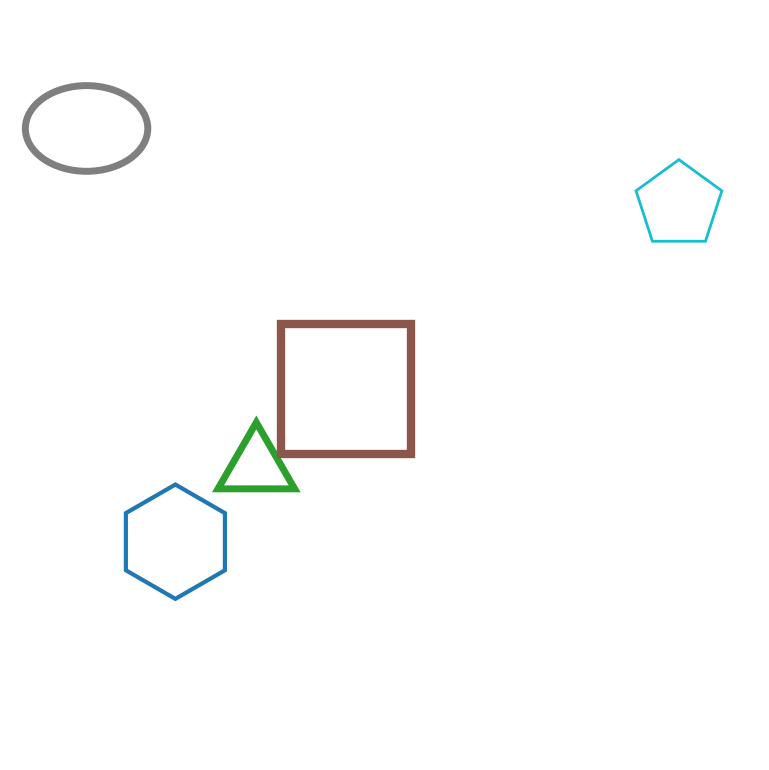[{"shape": "hexagon", "thickness": 1.5, "radius": 0.37, "center": [0.228, 0.296]}, {"shape": "triangle", "thickness": 2.5, "radius": 0.29, "center": [0.333, 0.394]}, {"shape": "square", "thickness": 3, "radius": 0.42, "center": [0.449, 0.495]}, {"shape": "oval", "thickness": 2.5, "radius": 0.4, "center": [0.112, 0.833]}, {"shape": "pentagon", "thickness": 1, "radius": 0.29, "center": [0.882, 0.734]}]